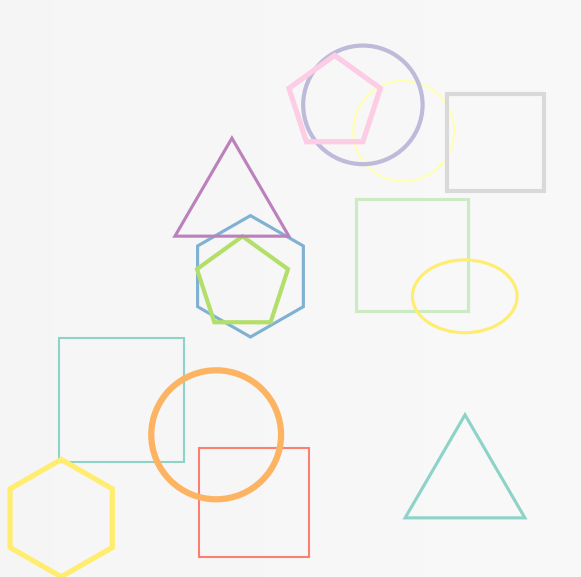[{"shape": "triangle", "thickness": 1.5, "radius": 0.59, "center": [0.8, 0.162]}, {"shape": "square", "thickness": 1, "radius": 0.54, "center": [0.209, 0.306]}, {"shape": "circle", "thickness": 1, "radius": 0.43, "center": [0.694, 0.772]}, {"shape": "circle", "thickness": 2, "radius": 0.51, "center": [0.624, 0.818]}, {"shape": "square", "thickness": 1, "radius": 0.47, "center": [0.437, 0.129]}, {"shape": "hexagon", "thickness": 1.5, "radius": 0.53, "center": [0.431, 0.521]}, {"shape": "circle", "thickness": 3, "radius": 0.56, "center": [0.372, 0.246]}, {"shape": "pentagon", "thickness": 2, "radius": 0.41, "center": [0.417, 0.508]}, {"shape": "pentagon", "thickness": 2.5, "radius": 0.41, "center": [0.576, 0.821]}, {"shape": "square", "thickness": 2, "radius": 0.42, "center": [0.853, 0.752]}, {"shape": "triangle", "thickness": 1.5, "radius": 0.57, "center": [0.399, 0.647]}, {"shape": "square", "thickness": 1.5, "radius": 0.48, "center": [0.708, 0.558]}, {"shape": "oval", "thickness": 1.5, "radius": 0.45, "center": [0.8, 0.486]}, {"shape": "hexagon", "thickness": 2.5, "radius": 0.51, "center": [0.105, 0.102]}]